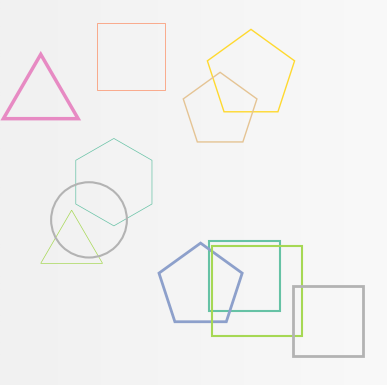[{"shape": "hexagon", "thickness": 0.5, "radius": 0.57, "center": [0.294, 0.527]}, {"shape": "square", "thickness": 1.5, "radius": 0.46, "center": [0.632, 0.284]}, {"shape": "square", "thickness": 0.5, "radius": 0.44, "center": [0.338, 0.853]}, {"shape": "pentagon", "thickness": 2, "radius": 0.56, "center": [0.518, 0.256]}, {"shape": "triangle", "thickness": 2.5, "radius": 0.56, "center": [0.105, 0.747]}, {"shape": "triangle", "thickness": 0.5, "radius": 0.46, "center": [0.185, 0.362]}, {"shape": "square", "thickness": 1.5, "radius": 0.59, "center": [0.663, 0.245]}, {"shape": "pentagon", "thickness": 1, "radius": 0.59, "center": [0.648, 0.805]}, {"shape": "pentagon", "thickness": 1, "radius": 0.5, "center": [0.568, 0.712]}, {"shape": "circle", "thickness": 1.5, "radius": 0.49, "center": [0.23, 0.429]}, {"shape": "square", "thickness": 2, "radius": 0.45, "center": [0.846, 0.166]}]